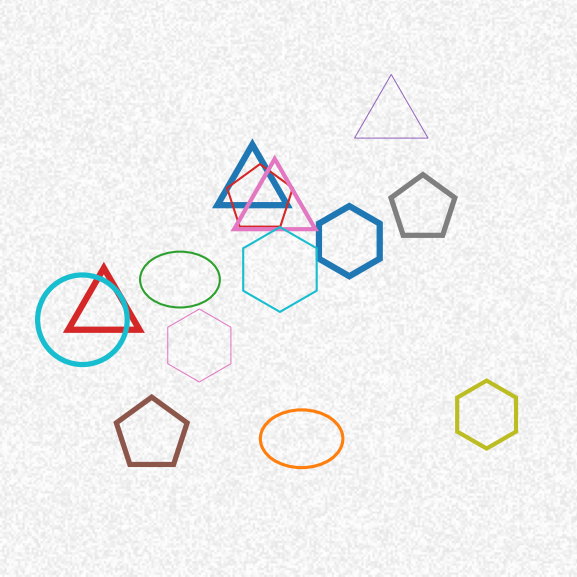[{"shape": "hexagon", "thickness": 3, "radius": 0.3, "center": [0.605, 0.582]}, {"shape": "triangle", "thickness": 3, "radius": 0.35, "center": [0.437, 0.679]}, {"shape": "oval", "thickness": 1.5, "radius": 0.36, "center": [0.522, 0.239]}, {"shape": "oval", "thickness": 1, "radius": 0.35, "center": [0.312, 0.515]}, {"shape": "triangle", "thickness": 3, "radius": 0.36, "center": [0.18, 0.464]}, {"shape": "pentagon", "thickness": 1, "radius": 0.3, "center": [0.45, 0.655]}, {"shape": "triangle", "thickness": 0.5, "radius": 0.37, "center": [0.677, 0.797]}, {"shape": "pentagon", "thickness": 2.5, "radius": 0.32, "center": [0.263, 0.247]}, {"shape": "hexagon", "thickness": 0.5, "radius": 0.32, "center": [0.345, 0.401]}, {"shape": "triangle", "thickness": 2, "radius": 0.41, "center": [0.476, 0.643]}, {"shape": "pentagon", "thickness": 2.5, "radius": 0.29, "center": [0.732, 0.639]}, {"shape": "hexagon", "thickness": 2, "radius": 0.29, "center": [0.843, 0.281]}, {"shape": "circle", "thickness": 2.5, "radius": 0.39, "center": [0.143, 0.445]}, {"shape": "hexagon", "thickness": 1, "radius": 0.37, "center": [0.485, 0.532]}]